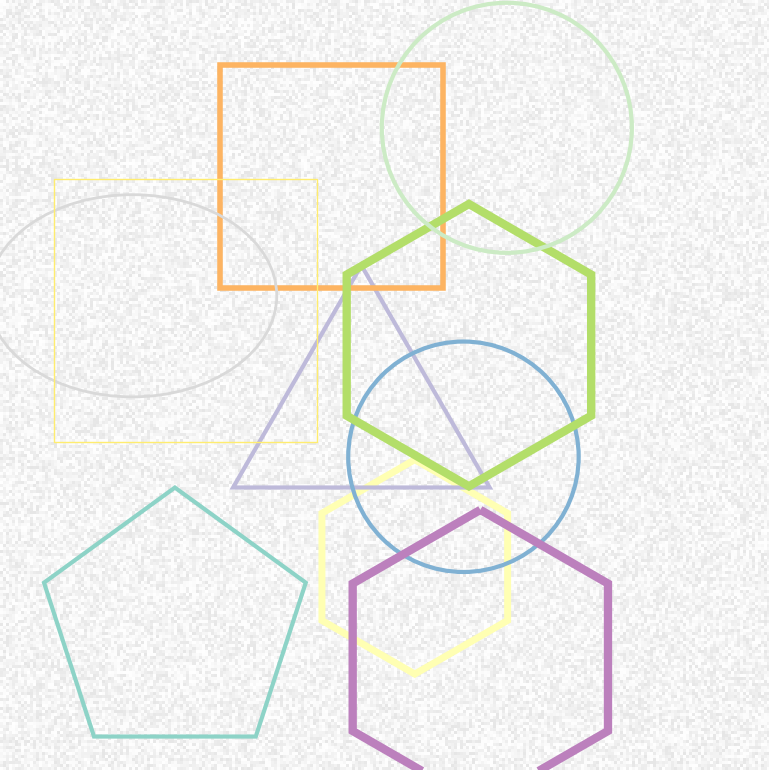[{"shape": "pentagon", "thickness": 1.5, "radius": 0.89, "center": [0.227, 0.188]}, {"shape": "hexagon", "thickness": 2.5, "radius": 0.7, "center": [0.539, 0.264]}, {"shape": "triangle", "thickness": 1.5, "radius": 0.96, "center": [0.469, 0.463]}, {"shape": "circle", "thickness": 1.5, "radius": 0.75, "center": [0.602, 0.407]}, {"shape": "square", "thickness": 2, "radius": 0.72, "center": [0.431, 0.77]}, {"shape": "hexagon", "thickness": 3, "radius": 0.92, "center": [0.609, 0.552]}, {"shape": "oval", "thickness": 1, "radius": 0.94, "center": [0.172, 0.616]}, {"shape": "hexagon", "thickness": 3, "radius": 0.96, "center": [0.624, 0.146]}, {"shape": "circle", "thickness": 1.5, "radius": 0.81, "center": [0.658, 0.834]}, {"shape": "square", "thickness": 0.5, "radius": 0.85, "center": [0.241, 0.597]}]